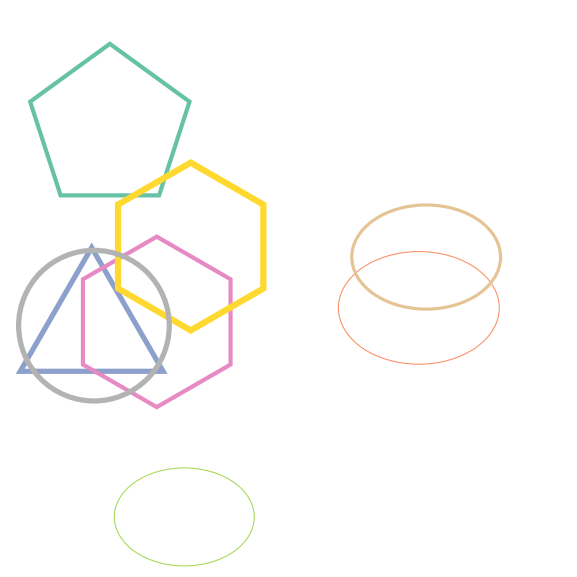[{"shape": "pentagon", "thickness": 2, "radius": 0.73, "center": [0.19, 0.778]}, {"shape": "oval", "thickness": 0.5, "radius": 0.7, "center": [0.725, 0.466]}, {"shape": "triangle", "thickness": 2.5, "radius": 0.71, "center": [0.159, 0.428]}, {"shape": "hexagon", "thickness": 2, "radius": 0.74, "center": [0.271, 0.442]}, {"shape": "oval", "thickness": 0.5, "radius": 0.61, "center": [0.319, 0.104]}, {"shape": "hexagon", "thickness": 3, "radius": 0.73, "center": [0.33, 0.572]}, {"shape": "oval", "thickness": 1.5, "radius": 0.64, "center": [0.738, 0.554]}, {"shape": "circle", "thickness": 2.5, "radius": 0.65, "center": [0.163, 0.435]}]